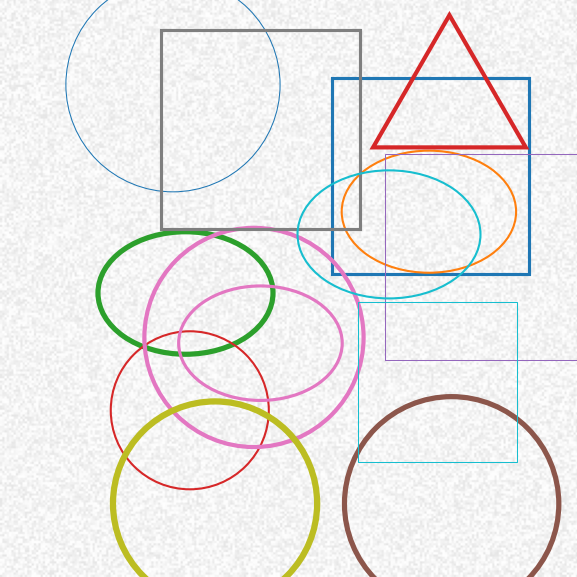[{"shape": "square", "thickness": 1.5, "radius": 0.85, "center": [0.745, 0.694]}, {"shape": "circle", "thickness": 0.5, "radius": 0.93, "center": [0.3, 0.852]}, {"shape": "oval", "thickness": 1, "radius": 0.76, "center": [0.743, 0.633]}, {"shape": "oval", "thickness": 2.5, "radius": 0.76, "center": [0.321, 0.492]}, {"shape": "circle", "thickness": 1, "radius": 0.68, "center": [0.329, 0.289]}, {"shape": "triangle", "thickness": 2, "radius": 0.76, "center": [0.778, 0.82]}, {"shape": "square", "thickness": 0.5, "radius": 0.89, "center": [0.845, 0.554]}, {"shape": "circle", "thickness": 2.5, "radius": 0.93, "center": [0.782, 0.127]}, {"shape": "oval", "thickness": 1.5, "radius": 0.71, "center": [0.451, 0.405]}, {"shape": "circle", "thickness": 2, "radius": 0.95, "center": [0.44, 0.415]}, {"shape": "square", "thickness": 1.5, "radius": 0.86, "center": [0.451, 0.775]}, {"shape": "circle", "thickness": 3, "radius": 0.88, "center": [0.372, 0.127]}, {"shape": "square", "thickness": 0.5, "radius": 0.69, "center": [0.758, 0.338]}, {"shape": "oval", "thickness": 1, "radius": 0.79, "center": [0.674, 0.593]}]